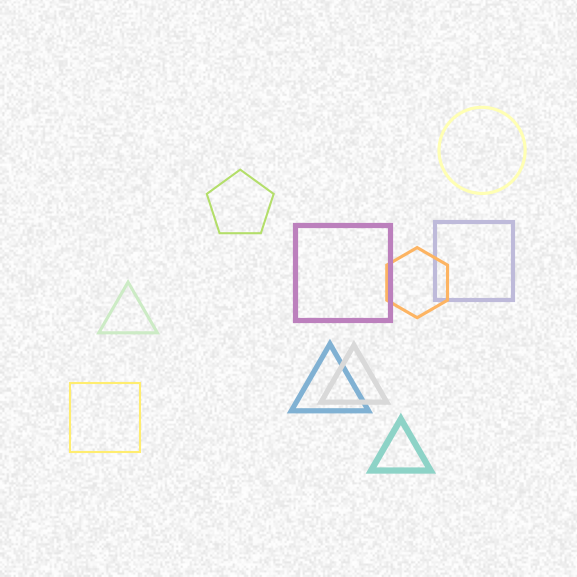[{"shape": "triangle", "thickness": 3, "radius": 0.3, "center": [0.694, 0.214]}, {"shape": "circle", "thickness": 1.5, "radius": 0.37, "center": [0.835, 0.739]}, {"shape": "square", "thickness": 2, "radius": 0.34, "center": [0.821, 0.547]}, {"shape": "triangle", "thickness": 2.5, "radius": 0.39, "center": [0.571, 0.326]}, {"shape": "hexagon", "thickness": 1.5, "radius": 0.3, "center": [0.722, 0.51]}, {"shape": "pentagon", "thickness": 1, "radius": 0.3, "center": [0.416, 0.645]}, {"shape": "triangle", "thickness": 2.5, "radius": 0.33, "center": [0.613, 0.336]}, {"shape": "square", "thickness": 2.5, "radius": 0.41, "center": [0.593, 0.527]}, {"shape": "triangle", "thickness": 1.5, "radius": 0.29, "center": [0.222, 0.452]}, {"shape": "square", "thickness": 1, "radius": 0.3, "center": [0.182, 0.276]}]